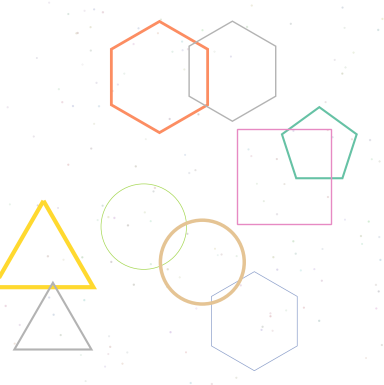[{"shape": "pentagon", "thickness": 1.5, "radius": 0.51, "center": [0.829, 0.62]}, {"shape": "hexagon", "thickness": 2, "radius": 0.72, "center": [0.414, 0.8]}, {"shape": "hexagon", "thickness": 0.5, "radius": 0.64, "center": [0.661, 0.166]}, {"shape": "square", "thickness": 1, "radius": 0.61, "center": [0.738, 0.541]}, {"shape": "circle", "thickness": 0.5, "radius": 0.56, "center": [0.373, 0.411]}, {"shape": "triangle", "thickness": 3, "radius": 0.75, "center": [0.113, 0.329]}, {"shape": "circle", "thickness": 2.5, "radius": 0.54, "center": [0.526, 0.319]}, {"shape": "hexagon", "thickness": 1, "radius": 0.65, "center": [0.604, 0.815]}, {"shape": "triangle", "thickness": 1.5, "radius": 0.58, "center": [0.137, 0.15]}]